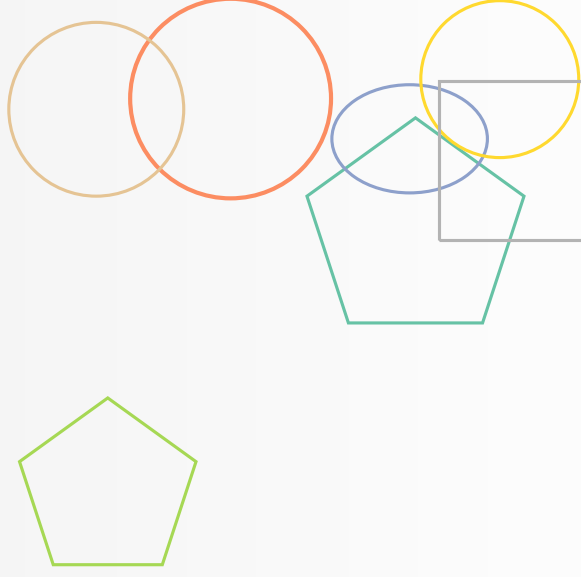[{"shape": "pentagon", "thickness": 1.5, "radius": 0.98, "center": [0.715, 0.599]}, {"shape": "circle", "thickness": 2, "radius": 0.86, "center": [0.397, 0.828]}, {"shape": "oval", "thickness": 1.5, "radius": 0.67, "center": [0.705, 0.759]}, {"shape": "pentagon", "thickness": 1.5, "radius": 0.8, "center": [0.185, 0.15]}, {"shape": "circle", "thickness": 1.5, "radius": 0.68, "center": [0.86, 0.862]}, {"shape": "circle", "thickness": 1.5, "radius": 0.75, "center": [0.166, 0.81]}, {"shape": "square", "thickness": 1.5, "radius": 0.69, "center": [0.893, 0.722]}]